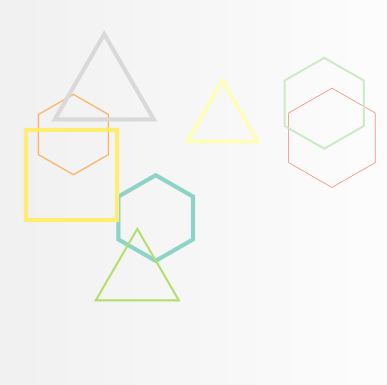[{"shape": "hexagon", "thickness": 3, "radius": 0.56, "center": [0.402, 0.434]}, {"shape": "triangle", "thickness": 2.5, "radius": 0.53, "center": [0.574, 0.685]}, {"shape": "hexagon", "thickness": 0.5, "radius": 0.64, "center": [0.857, 0.642]}, {"shape": "hexagon", "thickness": 1, "radius": 0.52, "center": [0.189, 0.65]}, {"shape": "triangle", "thickness": 1.5, "radius": 0.62, "center": [0.354, 0.282]}, {"shape": "triangle", "thickness": 3, "radius": 0.74, "center": [0.269, 0.764]}, {"shape": "hexagon", "thickness": 1.5, "radius": 0.59, "center": [0.837, 0.732]}, {"shape": "square", "thickness": 3, "radius": 0.58, "center": [0.185, 0.545]}]